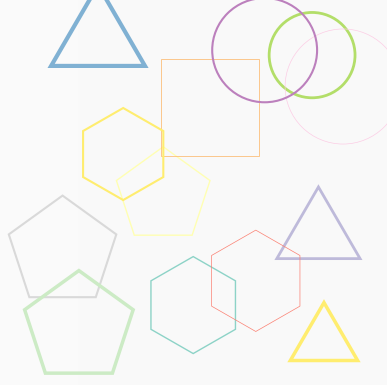[{"shape": "hexagon", "thickness": 1, "radius": 0.63, "center": [0.499, 0.208]}, {"shape": "pentagon", "thickness": 1, "radius": 0.63, "center": [0.421, 0.492]}, {"shape": "triangle", "thickness": 2, "radius": 0.62, "center": [0.822, 0.39]}, {"shape": "hexagon", "thickness": 0.5, "radius": 0.66, "center": [0.66, 0.271]}, {"shape": "triangle", "thickness": 3, "radius": 0.7, "center": [0.253, 0.899]}, {"shape": "square", "thickness": 0.5, "radius": 0.63, "center": [0.541, 0.721]}, {"shape": "circle", "thickness": 2, "radius": 0.55, "center": [0.805, 0.857]}, {"shape": "circle", "thickness": 0.5, "radius": 0.75, "center": [0.885, 0.775]}, {"shape": "pentagon", "thickness": 1.5, "radius": 0.73, "center": [0.161, 0.346]}, {"shape": "circle", "thickness": 1.5, "radius": 0.68, "center": [0.683, 0.87]}, {"shape": "pentagon", "thickness": 2.5, "radius": 0.74, "center": [0.204, 0.15]}, {"shape": "hexagon", "thickness": 1.5, "radius": 0.6, "center": [0.318, 0.6]}, {"shape": "triangle", "thickness": 2.5, "radius": 0.5, "center": [0.836, 0.114]}]